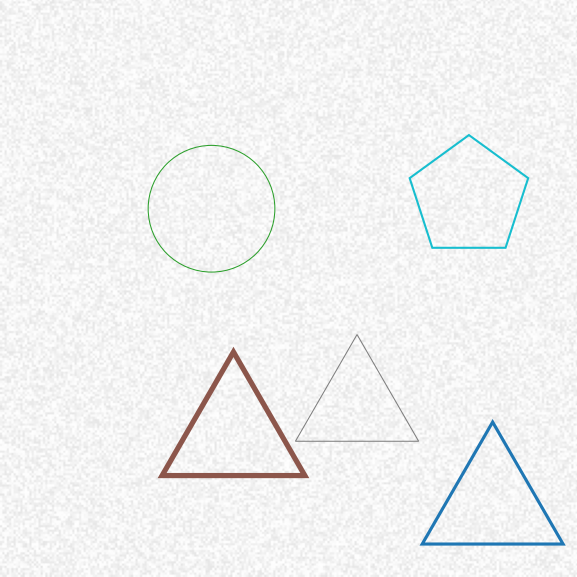[{"shape": "triangle", "thickness": 1.5, "radius": 0.7, "center": [0.853, 0.127]}, {"shape": "circle", "thickness": 0.5, "radius": 0.55, "center": [0.366, 0.638]}, {"shape": "triangle", "thickness": 2.5, "radius": 0.71, "center": [0.404, 0.247]}, {"shape": "triangle", "thickness": 0.5, "radius": 0.62, "center": [0.618, 0.297]}, {"shape": "pentagon", "thickness": 1, "radius": 0.54, "center": [0.812, 0.657]}]